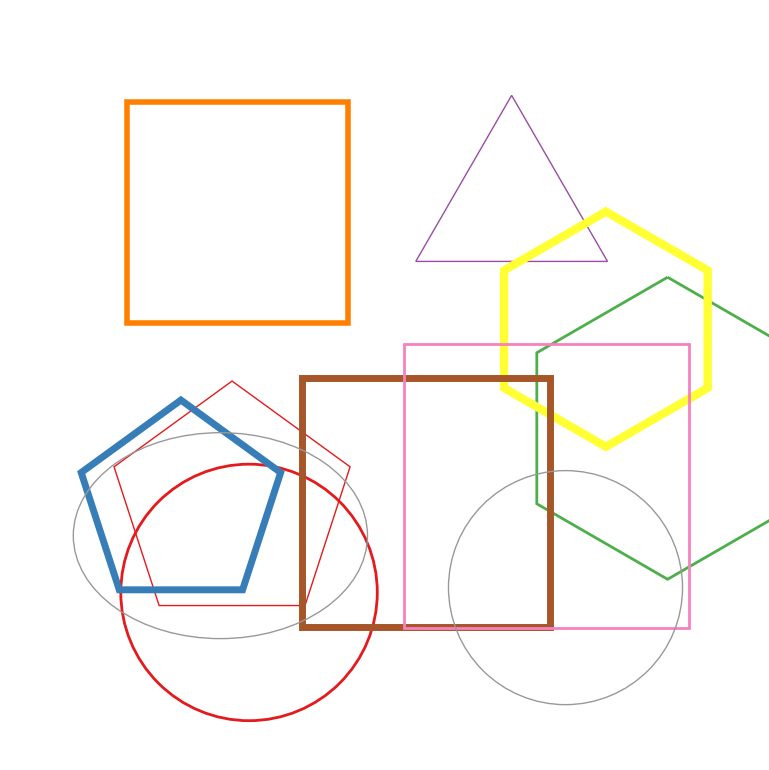[{"shape": "pentagon", "thickness": 0.5, "radius": 0.81, "center": [0.301, 0.344]}, {"shape": "circle", "thickness": 1, "radius": 0.83, "center": [0.323, 0.231]}, {"shape": "pentagon", "thickness": 2.5, "radius": 0.68, "center": [0.235, 0.344]}, {"shape": "hexagon", "thickness": 1, "radius": 0.98, "center": [0.867, 0.444]}, {"shape": "triangle", "thickness": 0.5, "radius": 0.72, "center": [0.664, 0.732]}, {"shape": "square", "thickness": 2, "radius": 0.72, "center": [0.309, 0.724]}, {"shape": "hexagon", "thickness": 3, "radius": 0.76, "center": [0.787, 0.572]}, {"shape": "square", "thickness": 2.5, "radius": 0.81, "center": [0.553, 0.348]}, {"shape": "square", "thickness": 1, "radius": 0.92, "center": [0.709, 0.369]}, {"shape": "oval", "thickness": 0.5, "radius": 0.96, "center": [0.286, 0.304]}, {"shape": "circle", "thickness": 0.5, "radius": 0.76, "center": [0.734, 0.237]}]